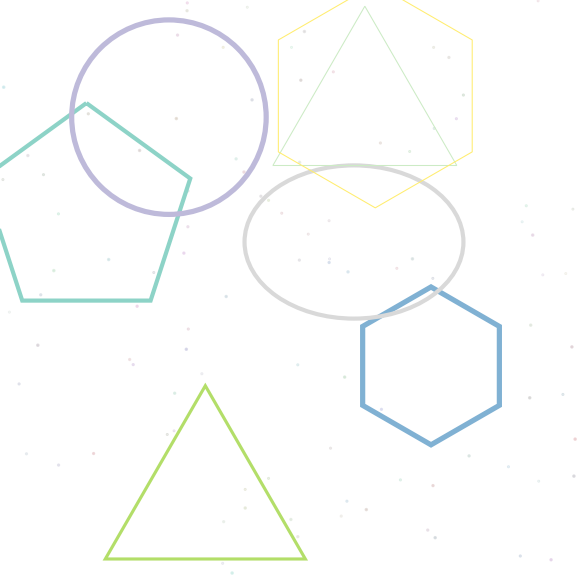[{"shape": "pentagon", "thickness": 2, "radius": 0.95, "center": [0.15, 0.632]}, {"shape": "circle", "thickness": 2.5, "radius": 0.84, "center": [0.293, 0.796]}, {"shape": "hexagon", "thickness": 2.5, "radius": 0.68, "center": [0.746, 0.366]}, {"shape": "triangle", "thickness": 1.5, "radius": 1.0, "center": [0.356, 0.131]}, {"shape": "oval", "thickness": 2, "radius": 0.95, "center": [0.613, 0.58]}, {"shape": "triangle", "thickness": 0.5, "radius": 0.92, "center": [0.632, 0.804]}, {"shape": "hexagon", "thickness": 0.5, "radius": 0.97, "center": [0.65, 0.833]}]